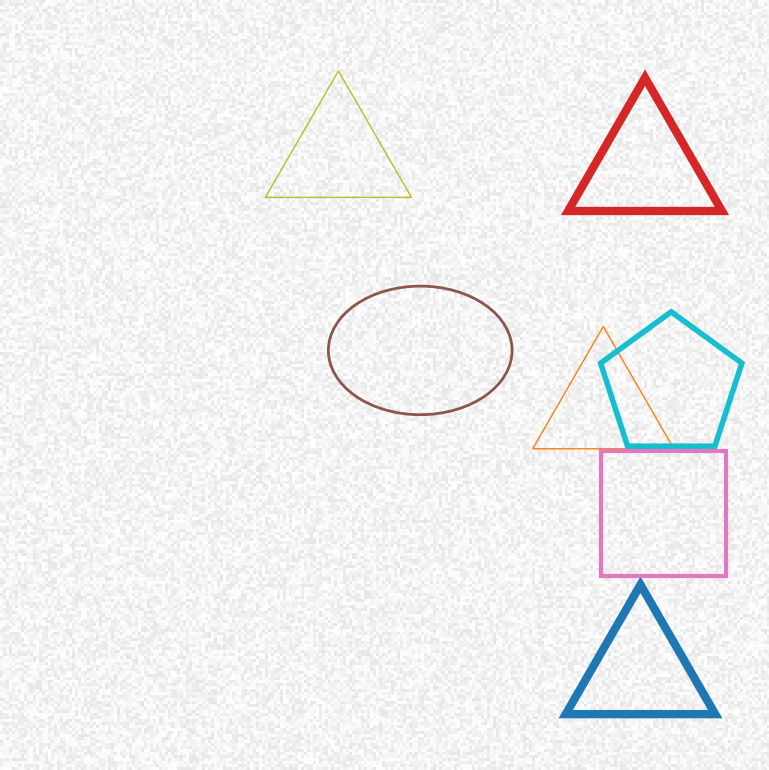[{"shape": "triangle", "thickness": 3, "radius": 0.56, "center": [0.832, 0.129]}, {"shape": "triangle", "thickness": 0.5, "radius": 0.53, "center": [0.783, 0.47]}, {"shape": "triangle", "thickness": 3, "radius": 0.58, "center": [0.838, 0.784]}, {"shape": "oval", "thickness": 1, "radius": 0.6, "center": [0.546, 0.545]}, {"shape": "square", "thickness": 1.5, "radius": 0.41, "center": [0.862, 0.333]}, {"shape": "triangle", "thickness": 0.5, "radius": 0.55, "center": [0.44, 0.798]}, {"shape": "pentagon", "thickness": 2, "radius": 0.48, "center": [0.872, 0.499]}]